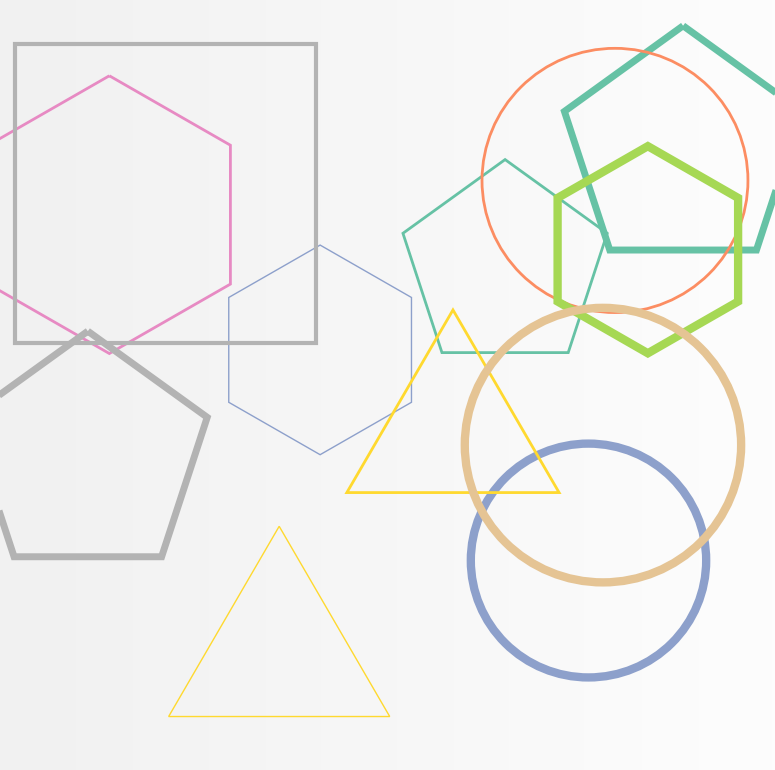[{"shape": "pentagon", "thickness": 1, "radius": 0.69, "center": [0.652, 0.654]}, {"shape": "pentagon", "thickness": 2.5, "radius": 0.81, "center": [0.881, 0.806]}, {"shape": "circle", "thickness": 1, "radius": 0.86, "center": [0.794, 0.766]}, {"shape": "circle", "thickness": 3, "radius": 0.76, "center": [0.759, 0.272]}, {"shape": "hexagon", "thickness": 0.5, "radius": 0.68, "center": [0.413, 0.546]}, {"shape": "hexagon", "thickness": 1, "radius": 0.9, "center": [0.141, 0.721]}, {"shape": "hexagon", "thickness": 3, "radius": 0.67, "center": [0.836, 0.676]}, {"shape": "triangle", "thickness": 0.5, "radius": 0.82, "center": [0.36, 0.152]}, {"shape": "triangle", "thickness": 1, "radius": 0.79, "center": [0.584, 0.439]}, {"shape": "circle", "thickness": 3, "radius": 0.89, "center": [0.778, 0.422]}, {"shape": "square", "thickness": 1.5, "radius": 0.97, "center": [0.214, 0.749]}, {"shape": "pentagon", "thickness": 2.5, "radius": 0.81, "center": [0.113, 0.408]}]